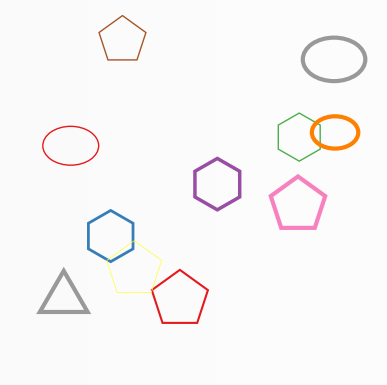[{"shape": "pentagon", "thickness": 1.5, "radius": 0.38, "center": [0.464, 0.223]}, {"shape": "oval", "thickness": 1, "radius": 0.36, "center": [0.183, 0.621]}, {"shape": "hexagon", "thickness": 2, "radius": 0.33, "center": [0.286, 0.387]}, {"shape": "hexagon", "thickness": 1, "radius": 0.31, "center": [0.772, 0.644]}, {"shape": "hexagon", "thickness": 2.5, "radius": 0.33, "center": [0.561, 0.522]}, {"shape": "oval", "thickness": 3, "radius": 0.3, "center": [0.865, 0.656]}, {"shape": "pentagon", "thickness": 0.5, "radius": 0.37, "center": [0.346, 0.3]}, {"shape": "pentagon", "thickness": 1, "radius": 0.32, "center": [0.316, 0.896]}, {"shape": "pentagon", "thickness": 3, "radius": 0.37, "center": [0.769, 0.468]}, {"shape": "triangle", "thickness": 3, "radius": 0.36, "center": [0.164, 0.225]}, {"shape": "oval", "thickness": 3, "radius": 0.4, "center": [0.862, 0.846]}]